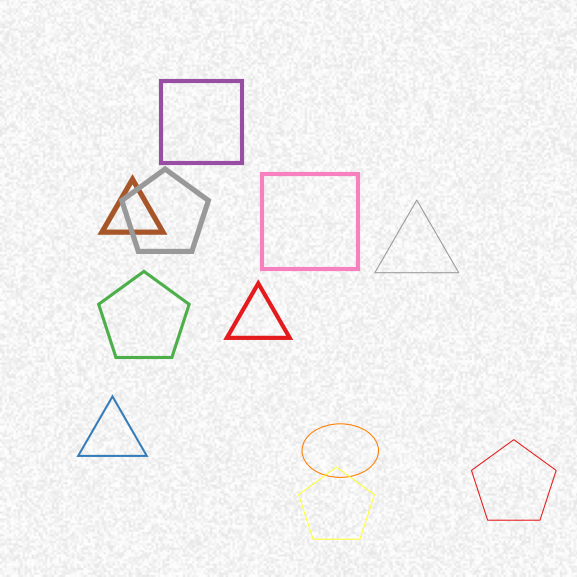[{"shape": "triangle", "thickness": 2, "radius": 0.31, "center": [0.447, 0.446]}, {"shape": "pentagon", "thickness": 0.5, "radius": 0.39, "center": [0.89, 0.161]}, {"shape": "triangle", "thickness": 1, "radius": 0.34, "center": [0.195, 0.244]}, {"shape": "pentagon", "thickness": 1.5, "radius": 0.41, "center": [0.249, 0.447]}, {"shape": "square", "thickness": 2, "radius": 0.35, "center": [0.349, 0.788]}, {"shape": "oval", "thickness": 0.5, "radius": 0.33, "center": [0.589, 0.219]}, {"shape": "pentagon", "thickness": 0.5, "radius": 0.35, "center": [0.583, 0.121]}, {"shape": "triangle", "thickness": 2.5, "radius": 0.31, "center": [0.229, 0.628]}, {"shape": "square", "thickness": 2, "radius": 0.42, "center": [0.536, 0.616]}, {"shape": "triangle", "thickness": 0.5, "radius": 0.42, "center": [0.722, 0.569]}, {"shape": "pentagon", "thickness": 2.5, "radius": 0.39, "center": [0.286, 0.628]}]